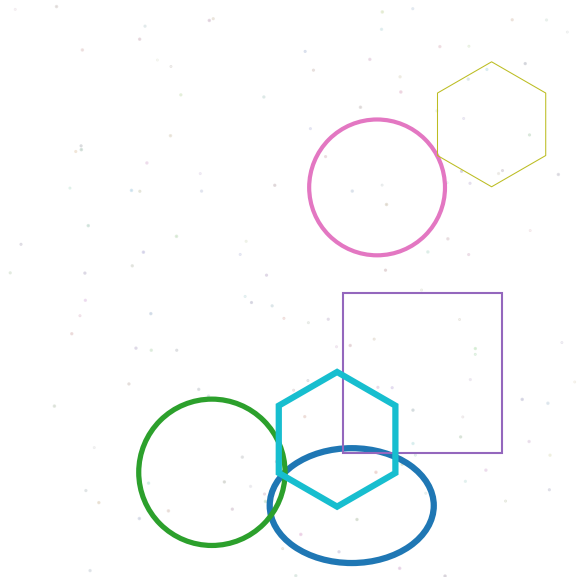[{"shape": "oval", "thickness": 3, "radius": 0.71, "center": [0.609, 0.124]}, {"shape": "circle", "thickness": 2.5, "radius": 0.63, "center": [0.367, 0.181]}, {"shape": "square", "thickness": 1, "radius": 0.69, "center": [0.732, 0.354]}, {"shape": "circle", "thickness": 2, "radius": 0.59, "center": [0.653, 0.675]}, {"shape": "hexagon", "thickness": 0.5, "radius": 0.54, "center": [0.851, 0.784]}, {"shape": "hexagon", "thickness": 3, "radius": 0.58, "center": [0.584, 0.238]}]